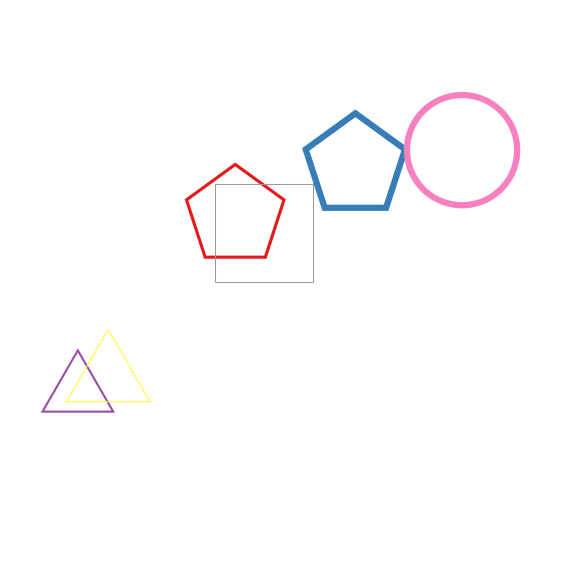[{"shape": "pentagon", "thickness": 1.5, "radius": 0.44, "center": [0.407, 0.626]}, {"shape": "pentagon", "thickness": 3, "radius": 0.45, "center": [0.615, 0.712]}, {"shape": "triangle", "thickness": 1, "radius": 0.35, "center": [0.135, 0.322]}, {"shape": "triangle", "thickness": 0.5, "radius": 0.42, "center": [0.187, 0.345]}, {"shape": "circle", "thickness": 3, "radius": 0.48, "center": [0.8, 0.739]}, {"shape": "square", "thickness": 0.5, "radius": 0.43, "center": [0.457, 0.595]}]